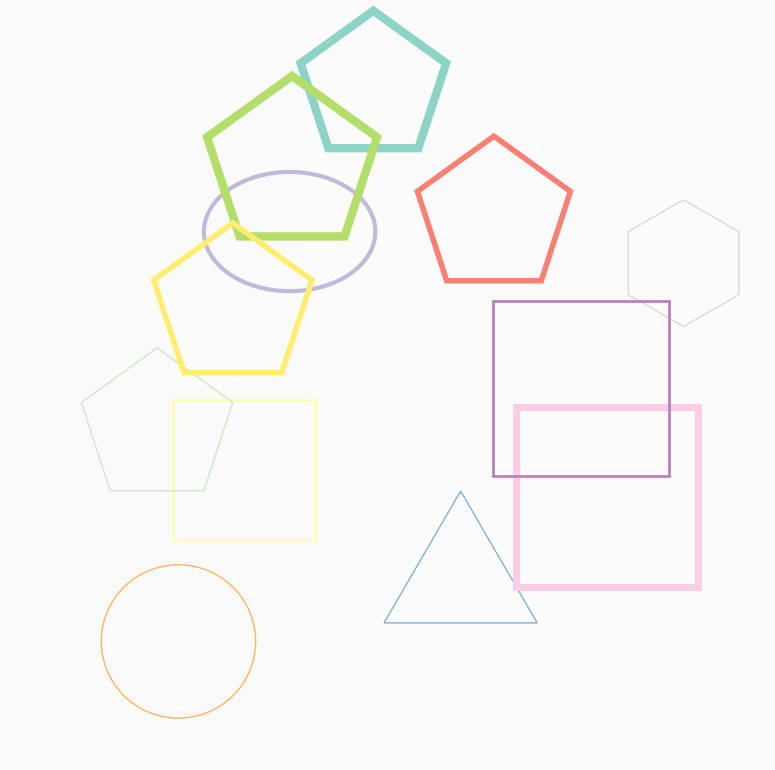[{"shape": "pentagon", "thickness": 3, "radius": 0.49, "center": [0.482, 0.887]}, {"shape": "square", "thickness": 1, "radius": 0.46, "center": [0.315, 0.389]}, {"shape": "oval", "thickness": 1.5, "radius": 0.55, "center": [0.374, 0.699]}, {"shape": "pentagon", "thickness": 2, "radius": 0.52, "center": [0.637, 0.719]}, {"shape": "triangle", "thickness": 0.5, "radius": 0.57, "center": [0.594, 0.248]}, {"shape": "circle", "thickness": 0.5, "radius": 0.5, "center": [0.23, 0.167]}, {"shape": "pentagon", "thickness": 3, "radius": 0.58, "center": [0.377, 0.786]}, {"shape": "square", "thickness": 2.5, "radius": 0.59, "center": [0.783, 0.355]}, {"shape": "hexagon", "thickness": 0.5, "radius": 0.41, "center": [0.882, 0.658]}, {"shape": "square", "thickness": 1, "radius": 0.57, "center": [0.75, 0.495]}, {"shape": "pentagon", "thickness": 0.5, "radius": 0.51, "center": [0.203, 0.446]}, {"shape": "pentagon", "thickness": 2, "radius": 0.54, "center": [0.3, 0.603]}]